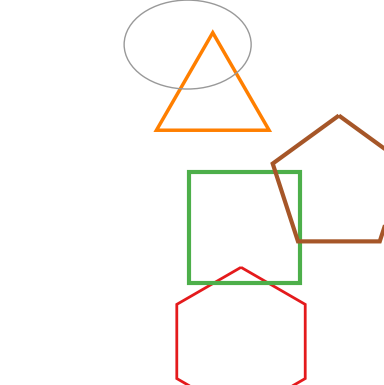[{"shape": "hexagon", "thickness": 2, "radius": 0.96, "center": [0.626, 0.113]}, {"shape": "square", "thickness": 3, "radius": 0.72, "center": [0.635, 0.409]}, {"shape": "triangle", "thickness": 2.5, "radius": 0.84, "center": [0.553, 0.746]}, {"shape": "pentagon", "thickness": 3, "radius": 0.9, "center": [0.88, 0.519]}, {"shape": "oval", "thickness": 1, "radius": 0.82, "center": [0.487, 0.884]}]